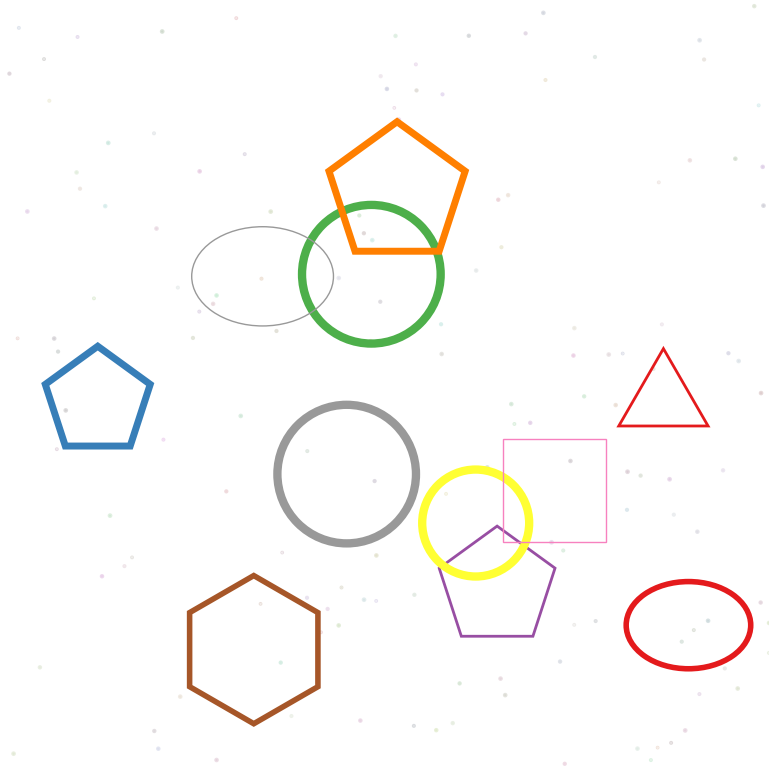[{"shape": "oval", "thickness": 2, "radius": 0.4, "center": [0.894, 0.188]}, {"shape": "triangle", "thickness": 1, "radius": 0.33, "center": [0.862, 0.48]}, {"shape": "pentagon", "thickness": 2.5, "radius": 0.36, "center": [0.127, 0.479]}, {"shape": "circle", "thickness": 3, "radius": 0.45, "center": [0.482, 0.644]}, {"shape": "pentagon", "thickness": 1, "radius": 0.4, "center": [0.646, 0.238]}, {"shape": "pentagon", "thickness": 2.5, "radius": 0.46, "center": [0.516, 0.749]}, {"shape": "circle", "thickness": 3, "radius": 0.35, "center": [0.618, 0.321]}, {"shape": "hexagon", "thickness": 2, "radius": 0.48, "center": [0.33, 0.156]}, {"shape": "square", "thickness": 0.5, "radius": 0.33, "center": [0.72, 0.363]}, {"shape": "circle", "thickness": 3, "radius": 0.45, "center": [0.45, 0.384]}, {"shape": "oval", "thickness": 0.5, "radius": 0.46, "center": [0.341, 0.641]}]